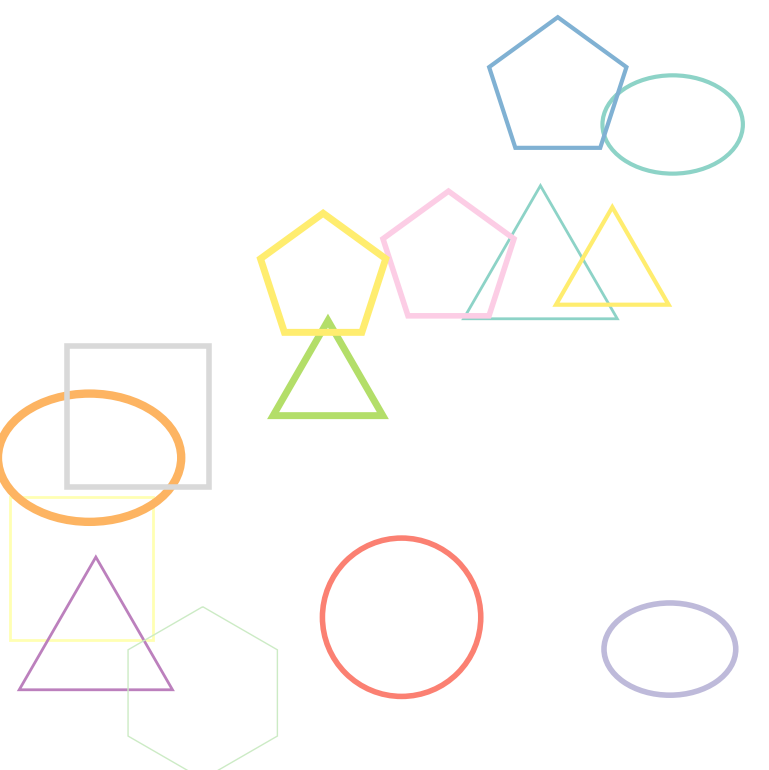[{"shape": "triangle", "thickness": 1, "radius": 0.58, "center": [0.702, 0.644]}, {"shape": "oval", "thickness": 1.5, "radius": 0.46, "center": [0.874, 0.838]}, {"shape": "square", "thickness": 1, "radius": 0.46, "center": [0.105, 0.262]}, {"shape": "oval", "thickness": 2, "radius": 0.43, "center": [0.87, 0.157]}, {"shape": "circle", "thickness": 2, "radius": 0.51, "center": [0.522, 0.198]}, {"shape": "pentagon", "thickness": 1.5, "radius": 0.47, "center": [0.724, 0.884]}, {"shape": "oval", "thickness": 3, "radius": 0.59, "center": [0.116, 0.406]}, {"shape": "triangle", "thickness": 2.5, "radius": 0.41, "center": [0.426, 0.501]}, {"shape": "pentagon", "thickness": 2, "radius": 0.45, "center": [0.582, 0.662]}, {"shape": "square", "thickness": 2, "radius": 0.46, "center": [0.18, 0.459]}, {"shape": "triangle", "thickness": 1, "radius": 0.57, "center": [0.124, 0.162]}, {"shape": "hexagon", "thickness": 0.5, "radius": 0.56, "center": [0.263, 0.1]}, {"shape": "triangle", "thickness": 1.5, "radius": 0.42, "center": [0.795, 0.647]}, {"shape": "pentagon", "thickness": 2.5, "radius": 0.43, "center": [0.42, 0.638]}]